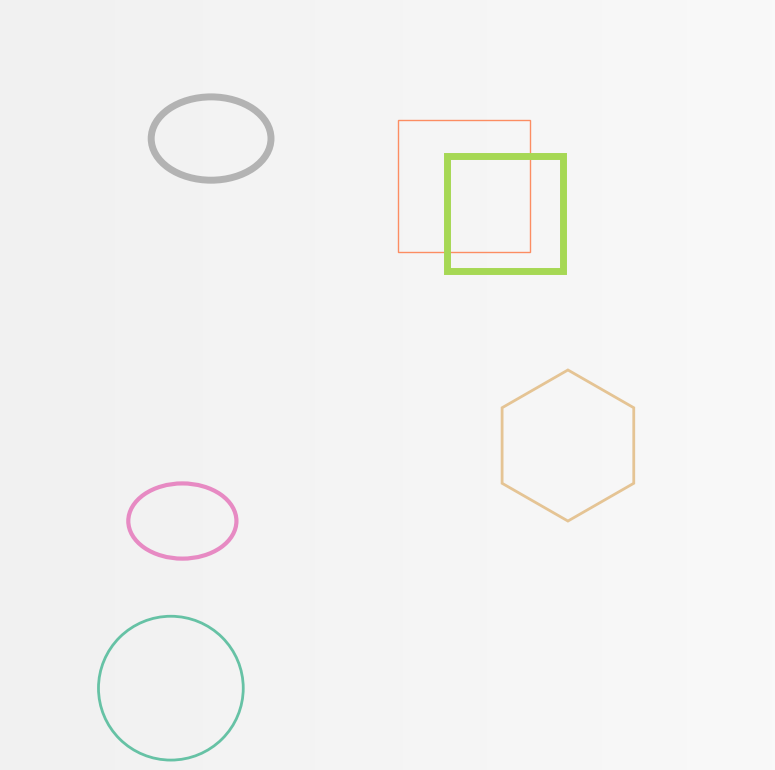[{"shape": "circle", "thickness": 1, "radius": 0.47, "center": [0.22, 0.106]}, {"shape": "square", "thickness": 0.5, "radius": 0.43, "center": [0.599, 0.758]}, {"shape": "oval", "thickness": 1.5, "radius": 0.35, "center": [0.235, 0.323]}, {"shape": "square", "thickness": 2.5, "radius": 0.37, "center": [0.651, 0.722]}, {"shape": "hexagon", "thickness": 1, "radius": 0.49, "center": [0.733, 0.421]}, {"shape": "oval", "thickness": 2.5, "radius": 0.39, "center": [0.272, 0.82]}]